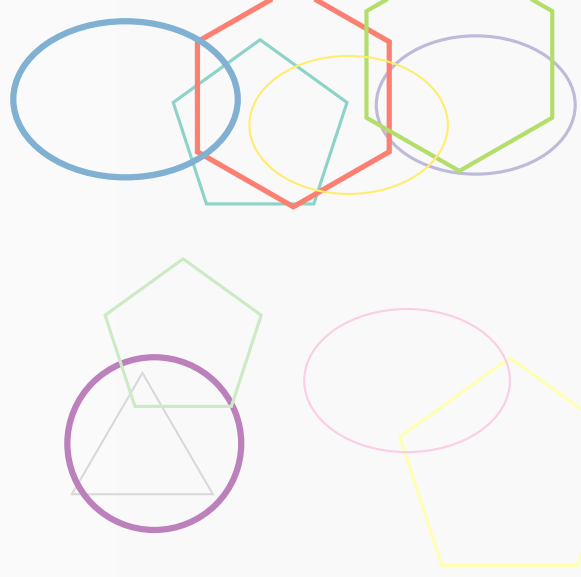[{"shape": "pentagon", "thickness": 1.5, "radius": 0.79, "center": [0.447, 0.773]}, {"shape": "pentagon", "thickness": 1.5, "radius": 0.99, "center": [0.877, 0.181]}, {"shape": "oval", "thickness": 1.5, "radius": 0.86, "center": [0.818, 0.817]}, {"shape": "hexagon", "thickness": 2.5, "radius": 0.95, "center": [0.505, 0.832]}, {"shape": "oval", "thickness": 3, "radius": 0.97, "center": [0.216, 0.827]}, {"shape": "hexagon", "thickness": 2, "radius": 0.92, "center": [0.79, 0.888]}, {"shape": "oval", "thickness": 1, "radius": 0.88, "center": [0.7, 0.34]}, {"shape": "triangle", "thickness": 1, "radius": 0.7, "center": [0.245, 0.213]}, {"shape": "circle", "thickness": 3, "radius": 0.75, "center": [0.265, 0.231]}, {"shape": "pentagon", "thickness": 1.5, "radius": 0.71, "center": [0.315, 0.41]}, {"shape": "oval", "thickness": 1, "radius": 0.85, "center": [0.6, 0.783]}]